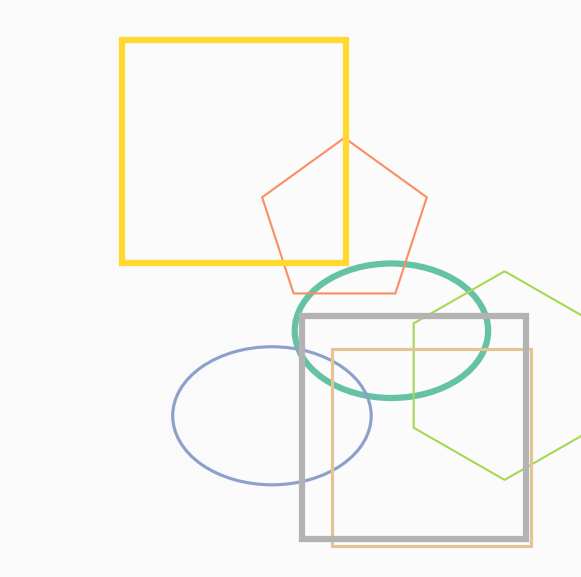[{"shape": "oval", "thickness": 3, "radius": 0.83, "center": [0.673, 0.426]}, {"shape": "pentagon", "thickness": 1, "radius": 0.74, "center": [0.593, 0.611]}, {"shape": "oval", "thickness": 1.5, "radius": 0.85, "center": [0.468, 0.279]}, {"shape": "hexagon", "thickness": 1, "radius": 0.9, "center": [0.868, 0.349]}, {"shape": "square", "thickness": 3, "radius": 0.96, "center": [0.402, 0.737]}, {"shape": "square", "thickness": 1.5, "radius": 0.86, "center": [0.742, 0.224]}, {"shape": "square", "thickness": 3, "radius": 0.96, "center": [0.713, 0.259]}]